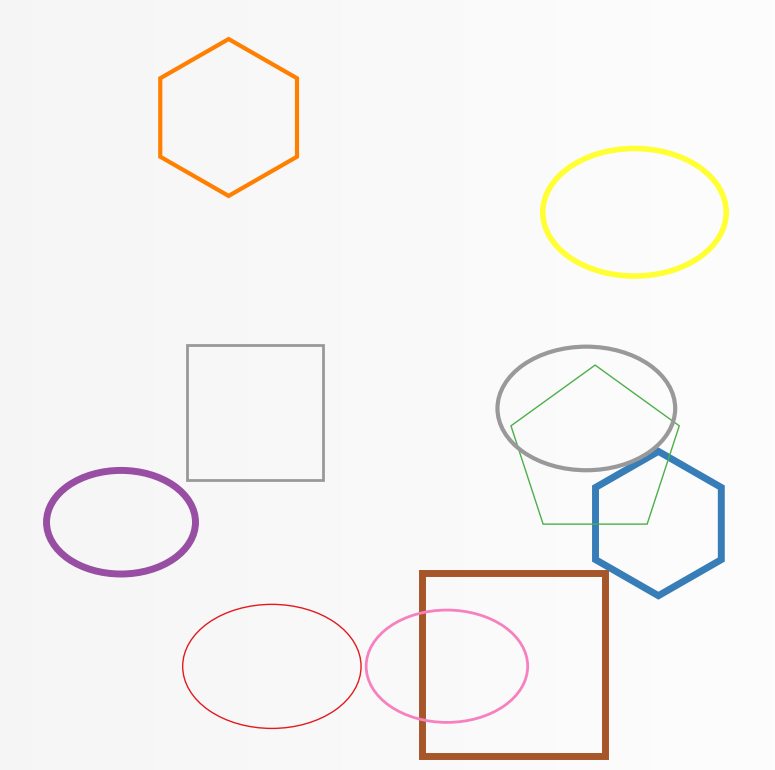[{"shape": "oval", "thickness": 0.5, "radius": 0.58, "center": [0.351, 0.135]}, {"shape": "hexagon", "thickness": 2.5, "radius": 0.47, "center": [0.85, 0.32]}, {"shape": "pentagon", "thickness": 0.5, "radius": 0.57, "center": [0.768, 0.412]}, {"shape": "oval", "thickness": 2.5, "radius": 0.48, "center": [0.156, 0.322]}, {"shape": "hexagon", "thickness": 1.5, "radius": 0.51, "center": [0.295, 0.847]}, {"shape": "oval", "thickness": 2, "radius": 0.59, "center": [0.819, 0.724]}, {"shape": "square", "thickness": 2.5, "radius": 0.59, "center": [0.663, 0.137]}, {"shape": "oval", "thickness": 1, "radius": 0.52, "center": [0.577, 0.135]}, {"shape": "oval", "thickness": 1.5, "radius": 0.57, "center": [0.757, 0.47]}, {"shape": "square", "thickness": 1, "radius": 0.44, "center": [0.329, 0.465]}]